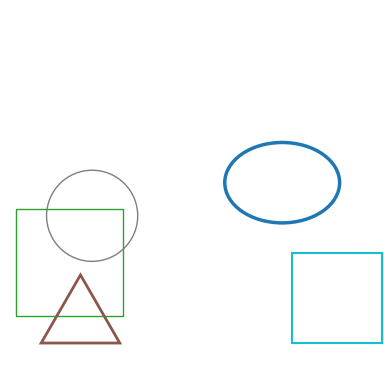[{"shape": "oval", "thickness": 2.5, "radius": 0.75, "center": [0.733, 0.525]}, {"shape": "square", "thickness": 1, "radius": 0.69, "center": [0.18, 0.318]}, {"shape": "triangle", "thickness": 2, "radius": 0.59, "center": [0.209, 0.168]}, {"shape": "circle", "thickness": 1, "radius": 0.59, "center": [0.239, 0.44]}, {"shape": "square", "thickness": 1.5, "radius": 0.59, "center": [0.875, 0.226]}]